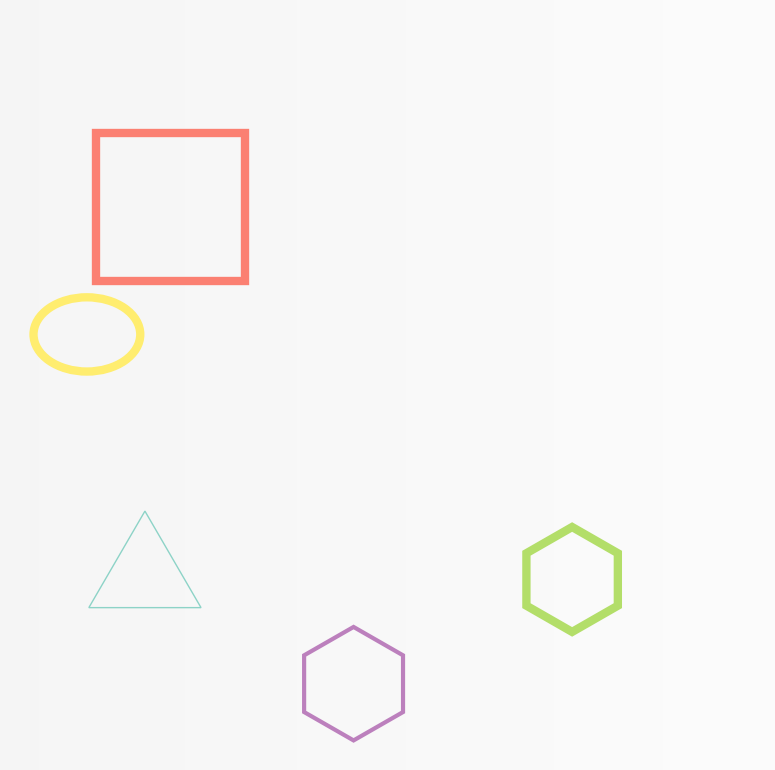[{"shape": "triangle", "thickness": 0.5, "radius": 0.42, "center": [0.187, 0.253]}, {"shape": "square", "thickness": 3, "radius": 0.48, "center": [0.22, 0.731]}, {"shape": "hexagon", "thickness": 3, "radius": 0.34, "center": [0.738, 0.247]}, {"shape": "hexagon", "thickness": 1.5, "radius": 0.37, "center": [0.456, 0.112]}, {"shape": "oval", "thickness": 3, "radius": 0.34, "center": [0.112, 0.566]}]